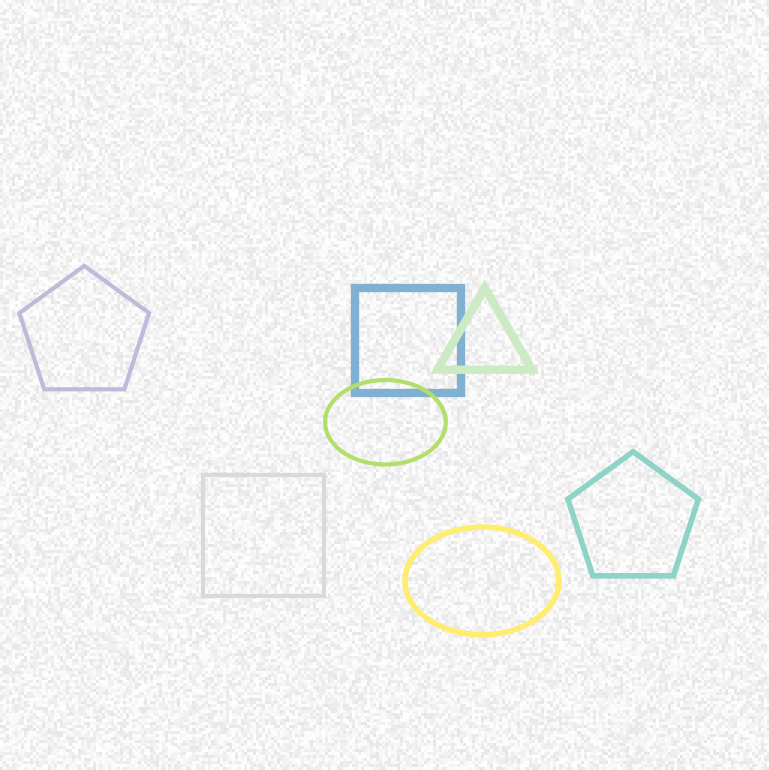[{"shape": "pentagon", "thickness": 2, "radius": 0.45, "center": [0.822, 0.324]}, {"shape": "pentagon", "thickness": 1.5, "radius": 0.44, "center": [0.109, 0.566]}, {"shape": "square", "thickness": 3, "radius": 0.34, "center": [0.53, 0.558]}, {"shape": "oval", "thickness": 1.5, "radius": 0.39, "center": [0.501, 0.452]}, {"shape": "square", "thickness": 1.5, "radius": 0.39, "center": [0.342, 0.304]}, {"shape": "triangle", "thickness": 3, "radius": 0.35, "center": [0.63, 0.555]}, {"shape": "oval", "thickness": 2, "radius": 0.5, "center": [0.626, 0.246]}]